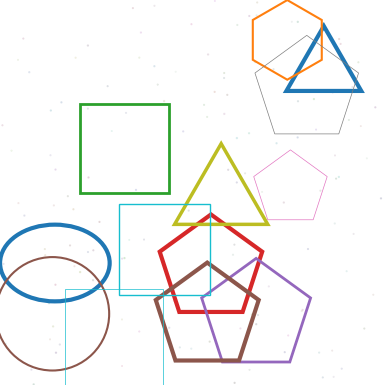[{"shape": "triangle", "thickness": 3, "radius": 0.56, "center": [0.841, 0.82]}, {"shape": "oval", "thickness": 3, "radius": 0.71, "center": [0.143, 0.317]}, {"shape": "hexagon", "thickness": 1.5, "radius": 0.52, "center": [0.746, 0.896]}, {"shape": "square", "thickness": 2, "radius": 0.58, "center": [0.323, 0.615]}, {"shape": "pentagon", "thickness": 3, "radius": 0.7, "center": [0.548, 0.303]}, {"shape": "pentagon", "thickness": 2, "radius": 0.74, "center": [0.665, 0.18]}, {"shape": "circle", "thickness": 1.5, "radius": 0.74, "center": [0.136, 0.185]}, {"shape": "pentagon", "thickness": 3, "radius": 0.7, "center": [0.538, 0.177]}, {"shape": "pentagon", "thickness": 0.5, "radius": 0.5, "center": [0.754, 0.51]}, {"shape": "pentagon", "thickness": 0.5, "radius": 0.71, "center": [0.797, 0.767]}, {"shape": "triangle", "thickness": 2.5, "radius": 0.7, "center": [0.574, 0.487]}, {"shape": "square", "thickness": 1, "radius": 0.59, "center": [0.427, 0.352]}, {"shape": "square", "thickness": 0.5, "radius": 0.64, "center": [0.296, 0.122]}]